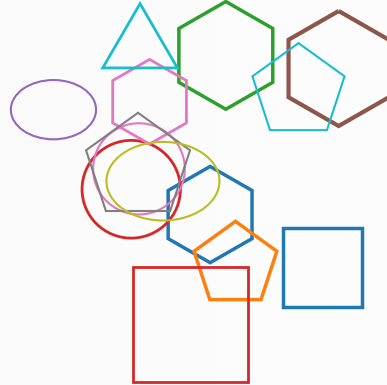[{"shape": "square", "thickness": 2.5, "radius": 0.51, "center": [0.832, 0.305]}, {"shape": "hexagon", "thickness": 2.5, "radius": 0.62, "center": [0.542, 0.443]}, {"shape": "pentagon", "thickness": 2.5, "radius": 0.56, "center": [0.608, 0.313]}, {"shape": "hexagon", "thickness": 2.5, "radius": 0.7, "center": [0.583, 0.856]}, {"shape": "square", "thickness": 2, "radius": 0.75, "center": [0.491, 0.157]}, {"shape": "circle", "thickness": 2, "radius": 0.63, "center": [0.339, 0.508]}, {"shape": "oval", "thickness": 1.5, "radius": 0.55, "center": [0.138, 0.715]}, {"shape": "hexagon", "thickness": 3, "radius": 0.75, "center": [0.874, 0.822]}, {"shape": "hexagon", "thickness": 2, "radius": 0.55, "center": [0.386, 0.736]}, {"shape": "circle", "thickness": 1.5, "radius": 0.59, "center": [0.359, 0.561]}, {"shape": "pentagon", "thickness": 1.5, "radius": 0.71, "center": [0.356, 0.566]}, {"shape": "oval", "thickness": 1.5, "radius": 0.73, "center": [0.421, 0.529]}, {"shape": "pentagon", "thickness": 1.5, "radius": 0.62, "center": [0.77, 0.763]}, {"shape": "triangle", "thickness": 2, "radius": 0.56, "center": [0.361, 0.879]}]